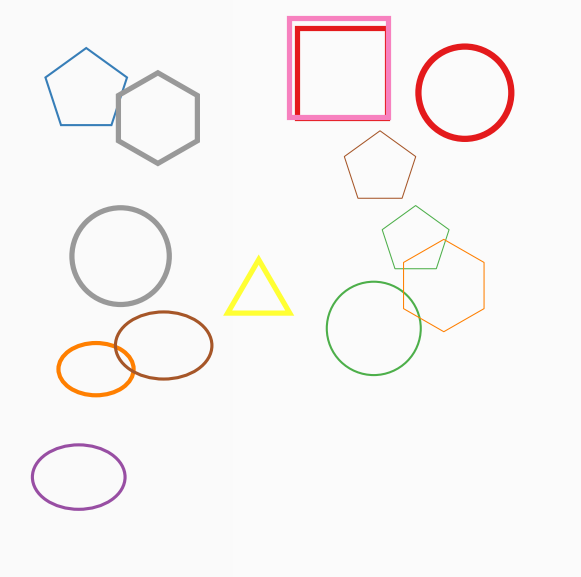[{"shape": "square", "thickness": 2.5, "radius": 0.39, "center": [0.588, 0.873]}, {"shape": "circle", "thickness": 3, "radius": 0.4, "center": [0.8, 0.839]}, {"shape": "pentagon", "thickness": 1, "radius": 0.37, "center": [0.148, 0.842]}, {"shape": "pentagon", "thickness": 0.5, "radius": 0.3, "center": [0.715, 0.583]}, {"shape": "circle", "thickness": 1, "radius": 0.4, "center": [0.643, 0.43]}, {"shape": "oval", "thickness": 1.5, "radius": 0.4, "center": [0.135, 0.173]}, {"shape": "hexagon", "thickness": 0.5, "radius": 0.4, "center": [0.764, 0.505]}, {"shape": "oval", "thickness": 2, "radius": 0.32, "center": [0.165, 0.36]}, {"shape": "triangle", "thickness": 2.5, "radius": 0.31, "center": [0.445, 0.488]}, {"shape": "pentagon", "thickness": 0.5, "radius": 0.32, "center": [0.654, 0.708]}, {"shape": "oval", "thickness": 1.5, "radius": 0.42, "center": [0.282, 0.401]}, {"shape": "square", "thickness": 2.5, "radius": 0.43, "center": [0.582, 0.883]}, {"shape": "circle", "thickness": 2.5, "radius": 0.42, "center": [0.207, 0.556]}, {"shape": "hexagon", "thickness": 2.5, "radius": 0.39, "center": [0.272, 0.795]}]